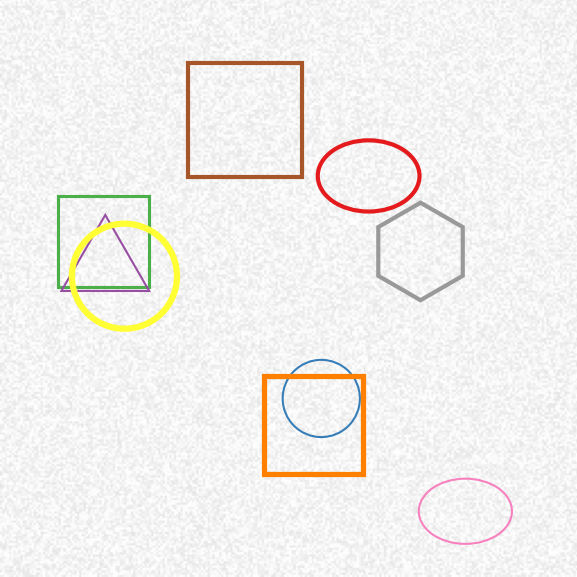[{"shape": "oval", "thickness": 2, "radius": 0.44, "center": [0.638, 0.694]}, {"shape": "circle", "thickness": 1, "radius": 0.33, "center": [0.556, 0.309]}, {"shape": "square", "thickness": 1.5, "radius": 0.39, "center": [0.18, 0.581]}, {"shape": "triangle", "thickness": 1, "radius": 0.44, "center": [0.182, 0.539]}, {"shape": "square", "thickness": 2.5, "radius": 0.43, "center": [0.543, 0.263]}, {"shape": "circle", "thickness": 3, "radius": 0.45, "center": [0.215, 0.521]}, {"shape": "square", "thickness": 2, "radius": 0.5, "center": [0.424, 0.792]}, {"shape": "oval", "thickness": 1, "radius": 0.4, "center": [0.806, 0.114]}, {"shape": "hexagon", "thickness": 2, "radius": 0.42, "center": [0.728, 0.564]}]